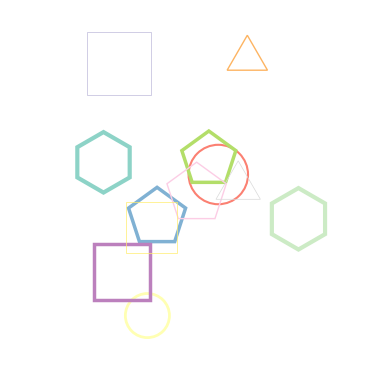[{"shape": "hexagon", "thickness": 3, "radius": 0.39, "center": [0.269, 0.578]}, {"shape": "circle", "thickness": 2, "radius": 0.29, "center": [0.383, 0.18]}, {"shape": "square", "thickness": 0.5, "radius": 0.42, "center": [0.308, 0.835]}, {"shape": "circle", "thickness": 1.5, "radius": 0.39, "center": [0.567, 0.547]}, {"shape": "pentagon", "thickness": 2.5, "radius": 0.39, "center": [0.408, 0.435]}, {"shape": "triangle", "thickness": 1, "radius": 0.3, "center": [0.642, 0.848]}, {"shape": "pentagon", "thickness": 2.5, "radius": 0.37, "center": [0.542, 0.586]}, {"shape": "pentagon", "thickness": 1, "radius": 0.41, "center": [0.511, 0.498]}, {"shape": "triangle", "thickness": 0.5, "radius": 0.33, "center": [0.619, 0.516]}, {"shape": "square", "thickness": 2.5, "radius": 0.36, "center": [0.316, 0.293]}, {"shape": "hexagon", "thickness": 3, "radius": 0.4, "center": [0.775, 0.432]}, {"shape": "square", "thickness": 0.5, "radius": 0.33, "center": [0.394, 0.409]}]